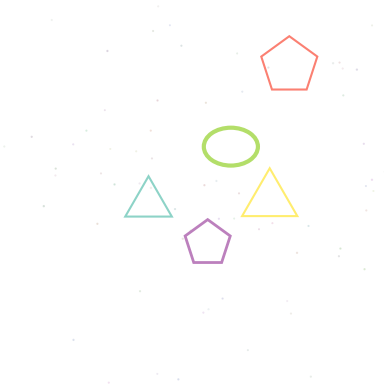[{"shape": "triangle", "thickness": 1.5, "radius": 0.35, "center": [0.386, 0.472]}, {"shape": "pentagon", "thickness": 1.5, "radius": 0.38, "center": [0.751, 0.829]}, {"shape": "oval", "thickness": 3, "radius": 0.35, "center": [0.6, 0.619]}, {"shape": "pentagon", "thickness": 2, "radius": 0.31, "center": [0.539, 0.368]}, {"shape": "triangle", "thickness": 1.5, "radius": 0.41, "center": [0.701, 0.48]}]